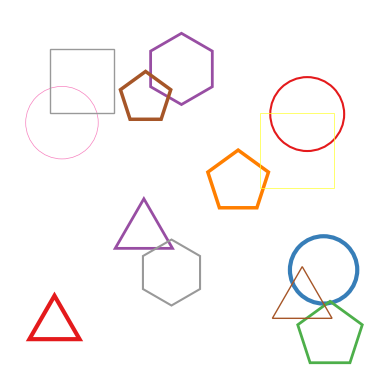[{"shape": "circle", "thickness": 1.5, "radius": 0.48, "center": [0.798, 0.704]}, {"shape": "triangle", "thickness": 3, "radius": 0.38, "center": [0.142, 0.157]}, {"shape": "circle", "thickness": 3, "radius": 0.44, "center": [0.84, 0.299]}, {"shape": "pentagon", "thickness": 2, "radius": 0.44, "center": [0.857, 0.129]}, {"shape": "triangle", "thickness": 2, "radius": 0.43, "center": [0.374, 0.398]}, {"shape": "hexagon", "thickness": 2, "radius": 0.46, "center": [0.471, 0.821]}, {"shape": "pentagon", "thickness": 2.5, "radius": 0.41, "center": [0.619, 0.527]}, {"shape": "square", "thickness": 0.5, "radius": 0.49, "center": [0.772, 0.609]}, {"shape": "pentagon", "thickness": 2.5, "radius": 0.34, "center": [0.378, 0.746]}, {"shape": "triangle", "thickness": 1, "radius": 0.45, "center": [0.785, 0.218]}, {"shape": "circle", "thickness": 0.5, "radius": 0.47, "center": [0.161, 0.681]}, {"shape": "hexagon", "thickness": 1.5, "radius": 0.43, "center": [0.445, 0.292]}, {"shape": "square", "thickness": 1, "radius": 0.41, "center": [0.213, 0.79]}]